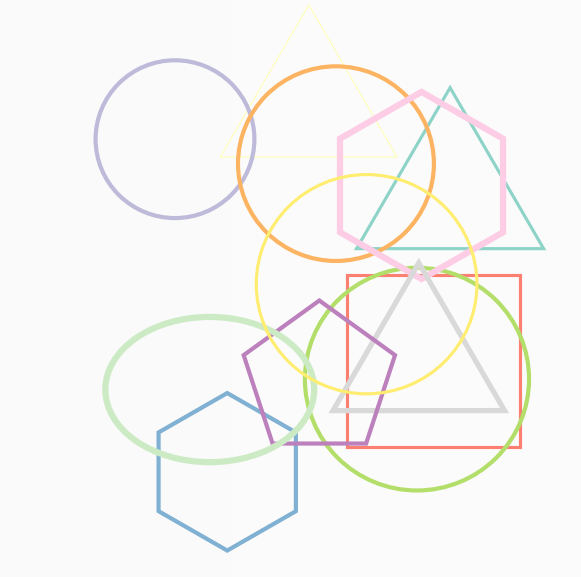[{"shape": "triangle", "thickness": 1.5, "radius": 0.93, "center": [0.774, 0.661]}, {"shape": "triangle", "thickness": 0.5, "radius": 0.88, "center": [0.531, 0.815]}, {"shape": "circle", "thickness": 2, "radius": 0.68, "center": [0.301, 0.758]}, {"shape": "square", "thickness": 1.5, "radius": 0.74, "center": [0.745, 0.375]}, {"shape": "hexagon", "thickness": 2, "radius": 0.68, "center": [0.391, 0.182]}, {"shape": "circle", "thickness": 2, "radius": 0.84, "center": [0.578, 0.716]}, {"shape": "circle", "thickness": 2, "radius": 0.96, "center": [0.717, 0.343]}, {"shape": "hexagon", "thickness": 3, "radius": 0.81, "center": [0.725, 0.678]}, {"shape": "triangle", "thickness": 2.5, "radius": 0.85, "center": [0.72, 0.373]}, {"shape": "pentagon", "thickness": 2, "radius": 0.68, "center": [0.549, 0.342]}, {"shape": "oval", "thickness": 3, "radius": 0.9, "center": [0.361, 0.325]}, {"shape": "circle", "thickness": 1.5, "radius": 0.95, "center": [0.631, 0.507]}]